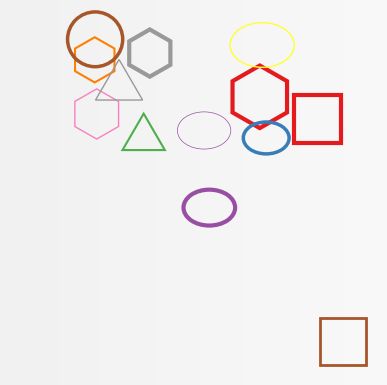[{"shape": "square", "thickness": 3, "radius": 0.31, "center": [0.82, 0.691]}, {"shape": "hexagon", "thickness": 3, "radius": 0.41, "center": [0.67, 0.749]}, {"shape": "oval", "thickness": 2.5, "radius": 0.3, "center": [0.687, 0.642]}, {"shape": "triangle", "thickness": 1.5, "radius": 0.32, "center": [0.371, 0.642]}, {"shape": "oval", "thickness": 3, "radius": 0.33, "center": [0.54, 0.461]}, {"shape": "oval", "thickness": 0.5, "radius": 0.34, "center": [0.527, 0.661]}, {"shape": "hexagon", "thickness": 1.5, "radius": 0.29, "center": [0.245, 0.845]}, {"shape": "oval", "thickness": 1, "radius": 0.41, "center": [0.677, 0.883]}, {"shape": "circle", "thickness": 2.5, "radius": 0.36, "center": [0.246, 0.898]}, {"shape": "square", "thickness": 2, "radius": 0.3, "center": [0.885, 0.113]}, {"shape": "hexagon", "thickness": 1, "radius": 0.33, "center": [0.25, 0.704]}, {"shape": "triangle", "thickness": 1, "radius": 0.35, "center": [0.307, 0.775]}, {"shape": "hexagon", "thickness": 3, "radius": 0.31, "center": [0.387, 0.862]}]